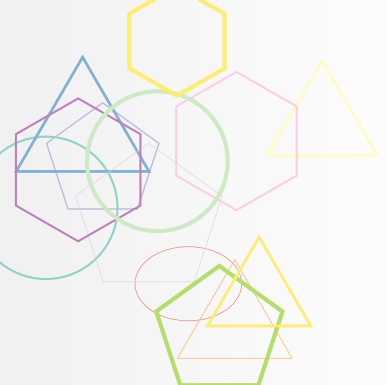[{"shape": "circle", "thickness": 1.5, "radius": 0.92, "center": [0.118, 0.46]}, {"shape": "triangle", "thickness": 1.5, "radius": 0.82, "center": [0.832, 0.678]}, {"shape": "pentagon", "thickness": 1, "radius": 0.76, "center": [0.265, 0.581]}, {"shape": "oval", "thickness": 0.5, "radius": 0.69, "center": [0.486, 0.263]}, {"shape": "triangle", "thickness": 2, "radius": 0.99, "center": [0.213, 0.654]}, {"shape": "triangle", "thickness": 0.5, "radius": 0.85, "center": [0.606, 0.155]}, {"shape": "pentagon", "thickness": 3, "radius": 0.86, "center": [0.566, 0.138]}, {"shape": "hexagon", "thickness": 1.5, "radius": 0.9, "center": [0.61, 0.634]}, {"shape": "pentagon", "thickness": 0.5, "radius": 0.99, "center": [0.384, 0.429]}, {"shape": "hexagon", "thickness": 1.5, "radius": 0.93, "center": [0.202, 0.559]}, {"shape": "circle", "thickness": 3, "radius": 0.91, "center": [0.406, 0.581]}, {"shape": "hexagon", "thickness": 3, "radius": 0.71, "center": [0.457, 0.893]}, {"shape": "triangle", "thickness": 2, "radius": 0.77, "center": [0.669, 0.23]}]